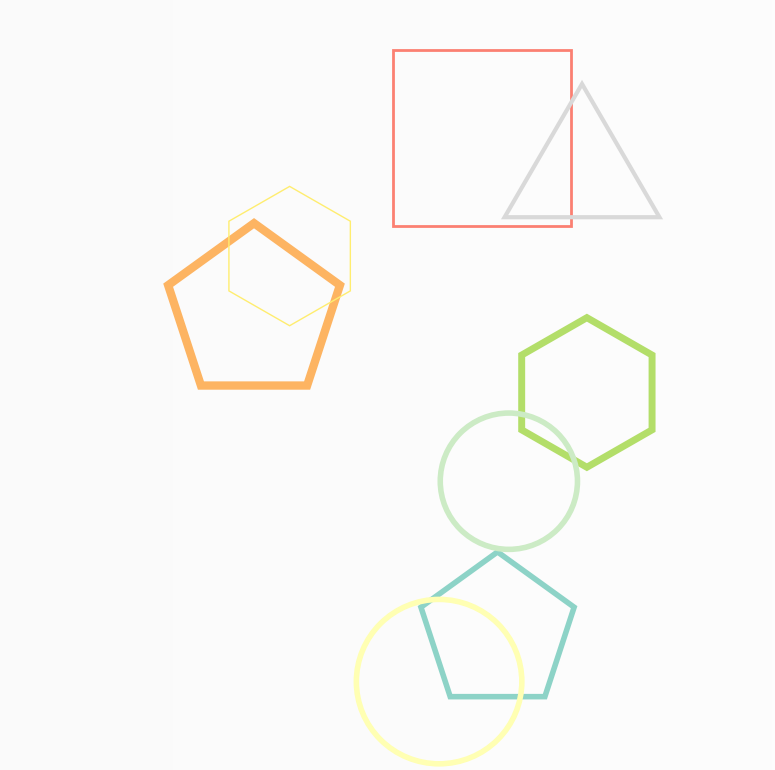[{"shape": "pentagon", "thickness": 2, "radius": 0.52, "center": [0.642, 0.179]}, {"shape": "circle", "thickness": 2, "radius": 0.53, "center": [0.567, 0.115]}, {"shape": "square", "thickness": 1, "radius": 0.57, "center": [0.622, 0.821]}, {"shape": "pentagon", "thickness": 3, "radius": 0.58, "center": [0.328, 0.594]}, {"shape": "hexagon", "thickness": 2.5, "radius": 0.49, "center": [0.757, 0.49]}, {"shape": "triangle", "thickness": 1.5, "radius": 0.58, "center": [0.751, 0.776]}, {"shape": "circle", "thickness": 2, "radius": 0.44, "center": [0.657, 0.375]}, {"shape": "hexagon", "thickness": 0.5, "radius": 0.45, "center": [0.374, 0.667]}]